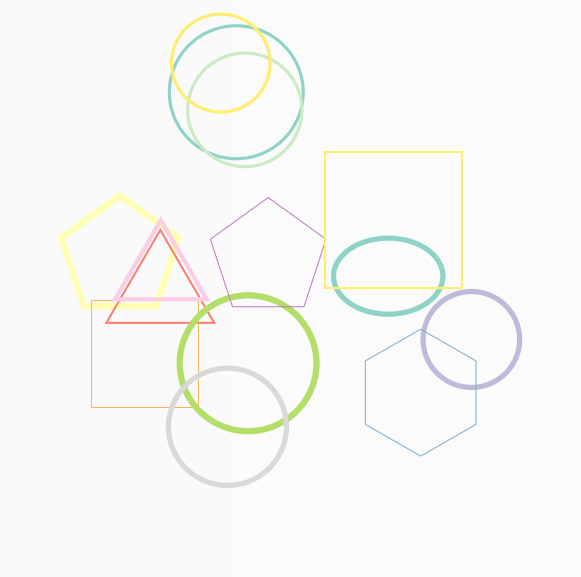[{"shape": "circle", "thickness": 1.5, "radius": 0.58, "center": [0.406, 0.839]}, {"shape": "oval", "thickness": 2.5, "radius": 0.47, "center": [0.668, 0.521]}, {"shape": "pentagon", "thickness": 3, "radius": 0.53, "center": [0.206, 0.555]}, {"shape": "circle", "thickness": 2.5, "radius": 0.42, "center": [0.811, 0.411]}, {"shape": "triangle", "thickness": 1, "radius": 0.54, "center": [0.276, 0.494]}, {"shape": "hexagon", "thickness": 0.5, "radius": 0.55, "center": [0.724, 0.319]}, {"shape": "square", "thickness": 0.5, "radius": 0.46, "center": [0.248, 0.387]}, {"shape": "circle", "thickness": 3, "radius": 0.59, "center": [0.427, 0.37]}, {"shape": "triangle", "thickness": 2, "radius": 0.46, "center": [0.277, 0.527]}, {"shape": "circle", "thickness": 2.5, "radius": 0.51, "center": [0.391, 0.26]}, {"shape": "pentagon", "thickness": 0.5, "radius": 0.52, "center": [0.461, 0.553]}, {"shape": "circle", "thickness": 1.5, "radius": 0.49, "center": [0.421, 0.809]}, {"shape": "square", "thickness": 1, "radius": 0.59, "center": [0.677, 0.618]}, {"shape": "circle", "thickness": 1.5, "radius": 0.42, "center": [0.38, 0.89]}]